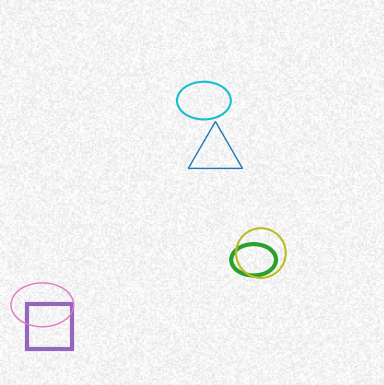[{"shape": "triangle", "thickness": 1, "radius": 0.41, "center": [0.56, 0.603]}, {"shape": "oval", "thickness": 3, "radius": 0.29, "center": [0.659, 0.325]}, {"shape": "square", "thickness": 3, "radius": 0.29, "center": [0.127, 0.153]}, {"shape": "oval", "thickness": 1, "radius": 0.41, "center": [0.11, 0.208]}, {"shape": "circle", "thickness": 1.5, "radius": 0.32, "center": [0.678, 0.343]}, {"shape": "oval", "thickness": 1.5, "radius": 0.35, "center": [0.53, 0.739]}]